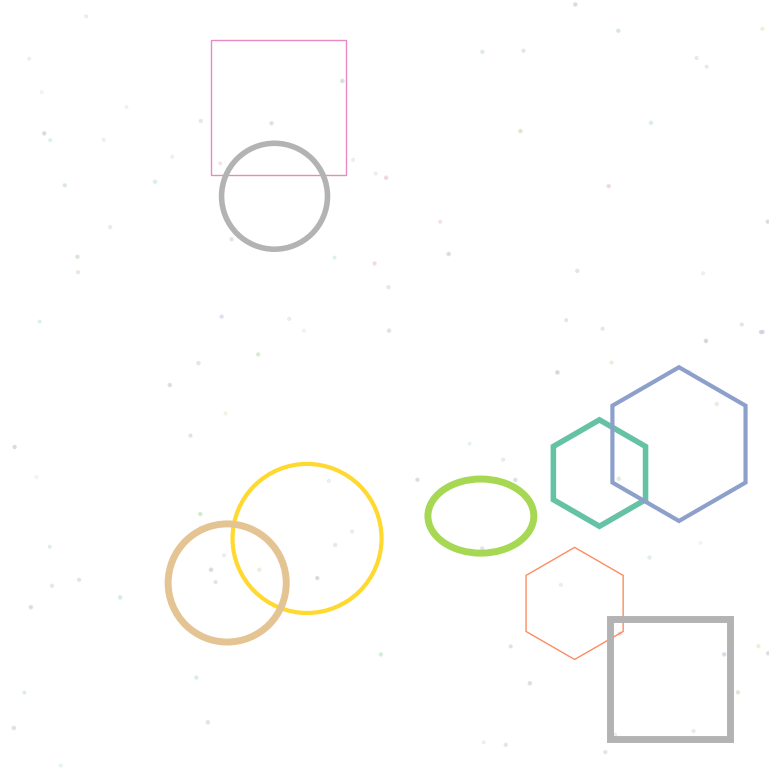[{"shape": "hexagon", "thickness": 2, "radius": 0.35, "center": [0.779, 0.386]}, {"shape": "hexagon", "thickness": 0.5, "radius": 0.36, "center": [0.746, 0.216]}, {"shape": "hexagon", "thickness": 1.5, "radius": 0.5, "center": [0.882, 0.423]}, {"shape": "square", "thickness": 0.5, "radius": 0.44, "center": [0.362, 0.86]}, {"shape": "oval", "thickness": 2.5, "radius": 0.34, "center": [0.624, 0.33]}, {"shape": "circle", "thickness": 1.5, "radius": 0.48, "center": [0.399, 0.301]}, {"shape": "circle", "thickness": 2.5, "radius": 0.38, "center": [0.295, 0.243]}, {"shape": "square", "thickness": 2.5, "radius": 0.39, "center": [0.87, 0.118]}, {"shape": "circle", "thickness": 2, "radius": 0.34, "center": [0.357, 0.745]}]